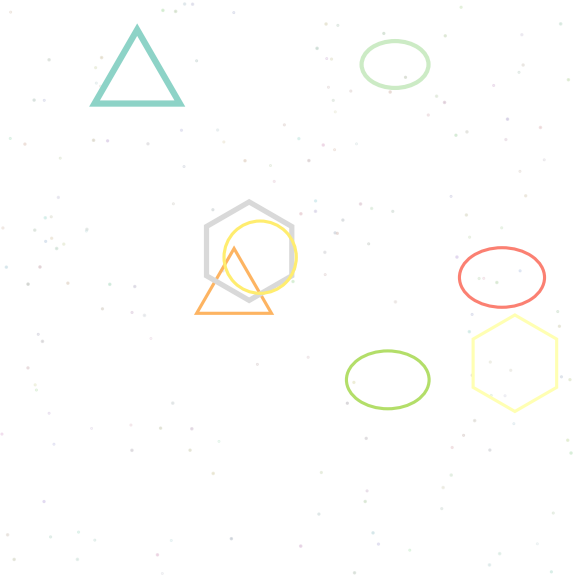[{"shape": "triangle", "thickness": 3, "radius": 0.43, "center": [0.238, 0.862]}, {"shape": "hexagon", "thickness": 1.5, "radius": 0.42, "center": [0.892, 0.37]}, {"shape": "oval", "thickness": 1.5, "radius": 0.37, "center": [0.869, 0.519]}, {"shape": "triangle", "thickness": 1.5, "radius": 0.37, "center": [0.405, 0.494]}, {"shape": "oval", "thickness": 1.5, "radius": 0.36, "center": [0.671, 0.341]}, {"shape": "hexagon", "thickness": 2.5, "radius": 0.43, "center": [0.431, 0.564]}, {"shape": "oval", "thickness": 2, "radius": 0.29, "center": [0.684, 0.887]}, {"shape": "circle", "thickness": 1.5, "radius": 0.31, "center": [0.45, 0.554]}]